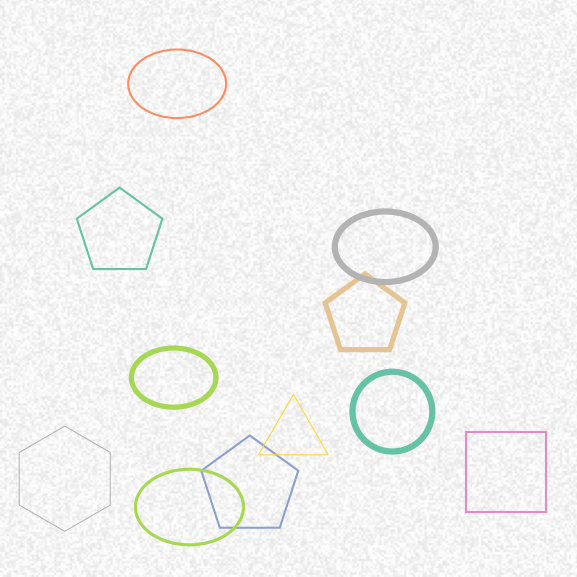[{"shape": "circle", "thickness": 3, "radius": 0.35, "center": [0.679, 0.286]}, {"shape": "pentagon", "thickness": 1, "radius": 0.39, "center": [0.207, 0.596]}, {"shape": "oval", "thickness": 1, "radius": 0.42, "center": [0.307, 0.854]}, {"shape": "pentagon", "thickness": 1, "radius": 0.44, "center": [0.433, 0.157]}, {"shape": "square", "thickness": 1, "radius": 0.34, "center": [0.876, 0.182]}, {"shape": "oval", "thickness": 1.5, "radius": 0.47, "center": [0.328, 0.121]}, {"shape": "oval", "thickness": 2.5, "radius": 0.37, "center": [0.301, 0.345]}, {"shape": "triangle", "thickness": 0.5, "radius": 0.35, "center": [0.508, 0.246]}, {"shape": "pentagon", "thickness": 2.5, "radius": 0.36, "center": [0.632, 0.452]}, {"shape": "oval", "thickness": 3, "radius": 0.44, "center": [0.667, 0.572]}, {"shape": "hexagon", "thickness": 0.5, "radius": 0.46, "center": [0.112, 0.17]}]